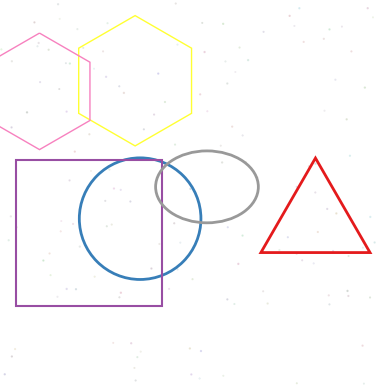[{"shape": "triangle", "thickness": 2, "radius": 0.82, "center": [0.819, 0.426]}, {"shape": "circle", "thickness": 2, "radius": 0.79, "center": [0.364, 0.432]}, {"shape": "square", "thickness": 1.5, "radius": 0.95, "center": [0.232, 0.396]}, {"shape": "hexagon", "thickness": 1, "radius": 0.85, "center": [0.351, 0.79]}, {"shape": "hexagon", "thickness": 1, "radius": 0.76, "center": [0.103, 0.763]}, {"shape": "oval", "thickness": 2, "radius": 0.67, "center": [0.538, 0.515]}]